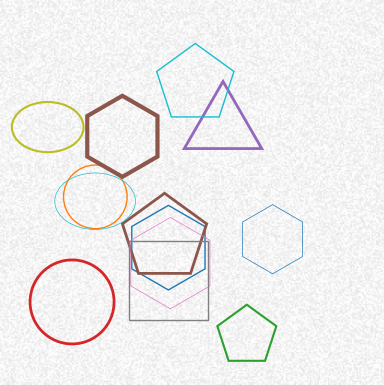[{"shape": "hexagon", "thickness": 1, "radius": 0.55, "center": [0.437, 0.357]}, {"shape": "hexagon", "thickness": 0.5, "radius": 0.45, "center": [0.708, 0.379]}, {"shape": "circle", "thickness": 1, "radius": 0.41, "center": [0.248, 0.489]}, {"shape": "pentagon", "thickness": 1.5, "radius": 0.4, "center": [0.641, 0.128]}, {"shape": "circle", "thickness": 2, "radius": 0.55, "center": [0.187, 0.216]}, {"shape": "triangle", "thickness": 2, "radius": 0.58, "center": [0.579, 0.672]}, {"shape": "pentagon", "thickness": 2, "radius": 0.58, "center": [0.427, 0.383]}, {"shape": "hexagon", "thickness": 3, "radius": 0.53, "center": [0.318, 0.646]}, {"shape": "hexagon", "thickness": 0.5, "radius": 0.59, "center": [0.443, 0.317]}, {"shape": "square", "thickness": 1, "radius": 0.51, "center": [0.437, 0.272]}, {"shape": "oval", "thickness": 1.5, "radius": 0.47, "center": [0.124, 0.67]}, {"shape": "oval", "thickness": 0.5, "radius": 0.52, "center": [0.247, 0.477]}, {"shape": "pentagon", "thickness": 1, "radius": 0.53, "center": [0.507, 0.782]}]